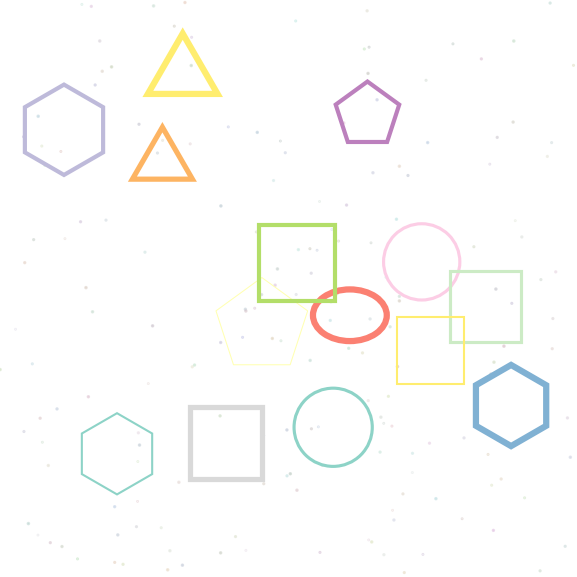[{"shape": "hexagon", "thickness": 1, "radius": 0.35, "center": [0.203, 0.213]}, {"shape": "circle", "thickness": 1.5, "radius": 0.34, "center": [0.577, 0.259]}, {"shape": "pentagon", "thickness": 0.5, "radius": 0.42, "center": [0.453, 0.435]}, {"shape": "hexagon", "thickness": 2, "radius": 0.39, "center": [0.111, 0.774]}, {"shape": "oval", "thickness": 3, "radius": 0.32, "center": [0.606, 0.453]}, {"shape": "hexagon", "thickness": 3, "radius": 0.35, "center": [0.885, 0.297]}, {"shape": "triangle", "thickness": 2.5, "radius": 0.3, "center": [0.281, 0.719]}, {"shape": "square", "thickness": 2, "radius": 0.33, "center": [0.514, 0.544]}, {"shape": "circle", "thickness": 1.5, "radius": 0.33, "center": [0.73, 0.546]}, {"shape": "square", "thickness": 2.5, "radius": 0.31, "center": [0.391, 0.232]}, {"shape": "pentagon", "thickness": 2, "radius": 0.29, "center": [0.636, 0.8]}, {"shape": "square", "thickness": 1.5, "radius": 0.31, "center": [0.84, 0.468]}, {"shape": "square", "thickness": 1, "radius": 0.29, "center": [0.746, 0.392]}, {"shape": "triangle", "thickness": 3, "radius": 0.35, "center": [0.316, 0.871]}]